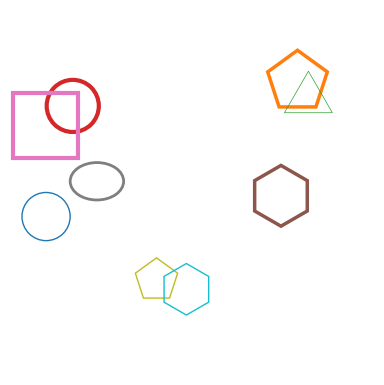[{"shape": "circle", "thickness": 1, "radius": 0.31, "center": [0.12, 0.438]}, {"shape": "pentagon", "thickness": 2.5, "radius": 0.41, "center": [0.773, 0.788]}, {"shape": "triangle", "thickness": 0.5, "radius": 0.36, "center": [0.801, 0.743]}, {"shape": "circle", "thickness": 3, "radius": 0.34, "center": [0.189, 0.725]}, {"shape": "hexagon", "thickness": 2.5, "radius": 0.39, "center": [0.73, 0.491]}, {"shape": "square", "thickness": 3, "radius": 0.42, "center": [0.118, 0.674]}, {"shape": "oval", "thickness": 2, "radius": 0.35, "center": [0.252, 0.529]}, {"shape": "pentagon", "thickness": 1, "radius": 0.29, "center": [0.406, 0.273]}, {"shape": "hexagon", "thickness": 1, "radius": 0.33, "center": [0.484, 0.249]}]